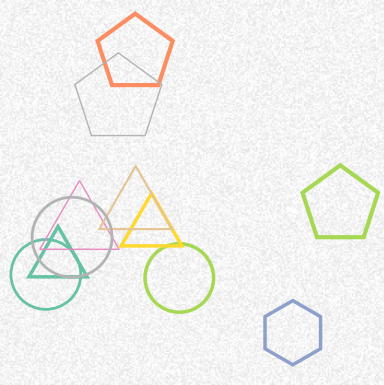[{"shape": "circle", "thickness": 2, "radius": 0.45, "center": [0.119, 0.287]}, {"shape": "triangle", "thickness": 2.5, "radius": 0.44, "center": [0.151, 0.325]}, {"shape": "pentagon", "thickness": 3, "radius": 0.51, "center": [0.351, 0.862]}, {"shape": "hexagon", "thickness": 2.5, "radius": 0.42, "center": [0.761, 0.136]}, {"shape": "triangle", "thickness": 1, "radius": 0.59, "center": [0.206, 0.412]}, {"shape": "circle", "thickness": 2.5, "radius": 0.45, "center": [0.466, 0.278]}, {"shape": "pentagon", "thickness": 3, "radius": 0.52, "center": [0.884, 0.467]}, {"shape": "triangle", "thickness": 2.5, "radius": 0.46, "center": [0.394, 0.407]}, {"shape": "triangle", "thickness": 1.5, "radius": 0.55, "center": [0.352, 0.46]}, {"shape": "pentagon", "thickness": 1, "radius": 0.59, "center": [0.307, 0.744]}, {"shape": "circle", "thickness": 2, "radius": 0.52, "center": [0.187, 0.384]}]